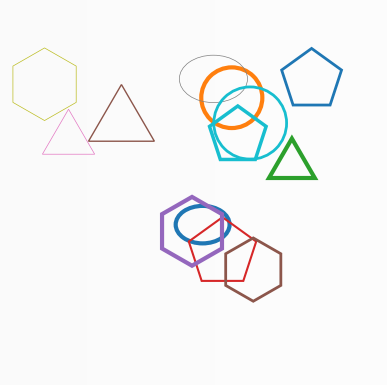[{"shape": "pentagon", "thickness": 2, "radius": 0.41, "center": [0.804, 0.793]}, {"shape": "oval", "thickness": 3, "radius": 0.35, "center": [0.523, 0.417]}, {"shape": "circle", "thickness": 3, "radius": 0.39, "center": [0.598, 0.746]}, {"shape": "triangle", "thickness": 3, "radius": 0.34, "center": [0.753, 0.572]}, {"shape": "pentagon", "thickness": 1.5, "radius": 0.46, "center": [0.574, 0.344]}, {"shape": "hexagon", "thickness": 3, "radius": 0.45, "center": [0.496, 0.399]}, {"shape": "triangle", "thickness": 1, "radius": 0.49, "center": [0.313, 0.682]}, {"shape": "hexagon", "thickness": 2, "radius": 0.41, "center": [0.654, 0.3]}, {"shape": "triangle", "thickness": 0.5, "radius": 0.39, "center": [0.177, 0.638]}, {"shape": "oval", "thickness": 0.5, "radius": 0.44, "center": [0.551, 0.795]}, {"shape": "hexagon", "thickness": 0.5, "radius": 0.47, "center": [0.115, 0.781]}, {"shape": "circle", "thickness": 2, "radius": 0.47, "center": [0.646, 0.68]}, {"shape": "pentagon", "thickness": 2.5, "radius": 0.38, "center": [0.614, 0.648]}]